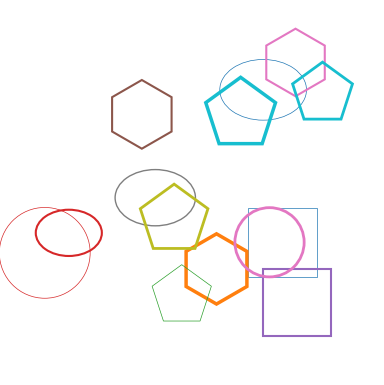[{"shape": "oval", "thickness": 0.5, "radius": 0.56, "center": [0.683, 0.767]}, {"shape": "square", "thickness": 0.5, "radius": 0.45, "center": [0.733, 0.369]}, {"shape": "hexagon", "thickness": 2.5, "radius": 0.46, "center": [0.562, 0.301]}, {"shape": "pentagon", "thickness": 0.5, "radius": 0.4, "center": [0.472, 0.232]}, {"shape": "circle", "thickness": 0.5, "radius": 0.59, "center": [0.116, 0.343]}, {"shape": "oval", "thickness": 1.5, "radius": 0.43, "center": [0.179, 0.395]}, {"shape": "square", "thickness": 1.5, "radius": 0.44, "center": [0.771, 0.215]}, {"shape": "hexagon", "thickness": 1.5, "radius": 0.45, "center": [0.368, 0.703]}, {"shape": "circle", "thickness": 2, "radius": 0.45, "center": [0.7, 0.371]}, {"shape": "hexagon", "thickness": 1.5, "radius": 0.44, "center": [0.768, 0.838]}, {"shape": "oval", "thickness": 1, "radius": 0.52, "center": [0.403, 0.487]}, {"shape": "pentagon", "thickness": 2, "radius": 0.46, "center": [0.452, 0.429]}, {"shape": "pentagon", "thickness": 2.5, "radius": 0.48, "center": [0.625, 0.704]}, {"shape": "pentagon", "thickness": 2, "radius": 0.41, "center": [0.838, 0.757]}]